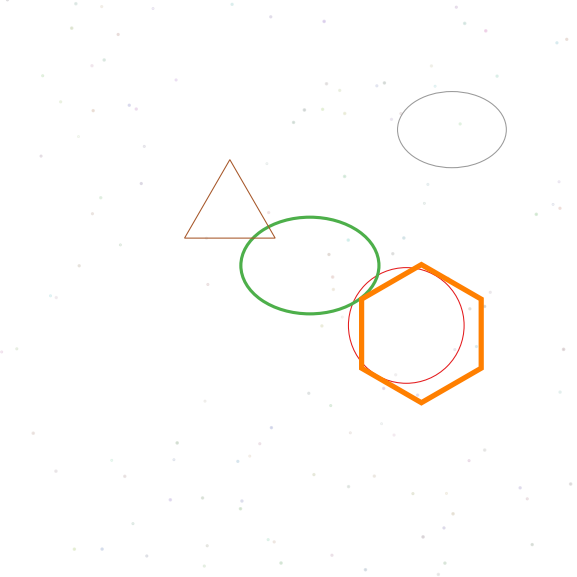[{"shape": "circle", "thickness": 0.5, "radius": 0.5, "center": [0.704, 0.436]}, {"shape": "oval", "thickness": 1.5, "radius": 0.6, "center": [0.537, 0.539]}, {"shape": "hexagon", "thickness": 2.5, "radius": 0.6, "center": [0.73, 0.421]}, {"shape": "triangle", "thickness": 0.5, "radius": 0.45, "center": [0.398, 0.632]}, {"shape": "oval", "thickness": 0.5, "radius": 0.47, "center": [0.783, 0.775]}]